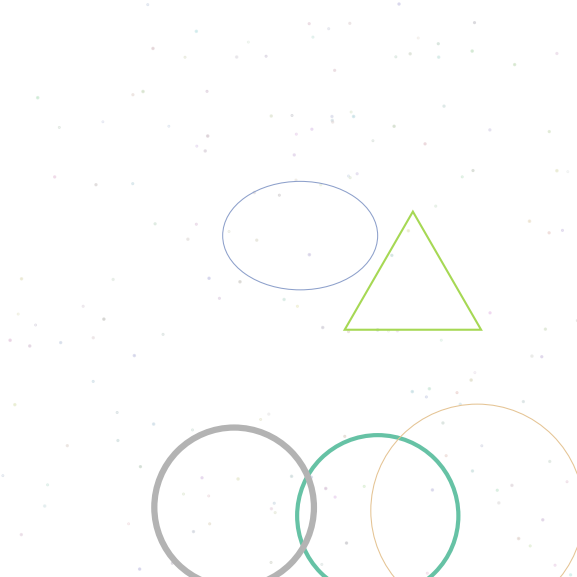[{"shape": "circle", "thickness": 2, "radius": 0.7, "center": [0.654, 0.106]}, {"shape": "oval", "thickness": 0.5, "radius": 0.67, "center": [0.52, 0.591]}, {"shape": "triangle", "thickness": 1, "radius": 0.68, "center": [0.715, 0.496]}, {"shape": "circle", "thickness": 0.5, "radius": 0.92, "center": [0.826, 0.115]}, {"shape": "circle", "thickness": 3, "radius": 0.69, "center": [0.405, 0.121]}]